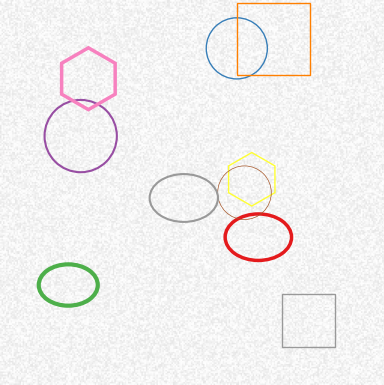[{"shape": "oval", "thickness": 2.5, "radius": 0.43, "center": [0.671, 0.384]}, {"shape": "circle", "thickness": 1, "radius": 0.4, "center": [0.615, 0.874]}, {"shape": "oval", "thickness": 3, "radius": 0.38, "center": [0.177, 0.26]}, {"shape": "circle", "thickness": 1.5, "radius": 0.47, "center": [0.21, 0.647]}, {"shape": "square", "thickness": 1, "radius": 0.47, "center": [0.71, 0.898]}, {"shape": "hexagon", "thickness": 1, "radius": 0.35, "center": [0.654, 0.534]}, {"shape": "circle", "thickness": 0.5, "radius": 0.35, "center": [0.635, 0.499]}, {"shape": "hexagon", "thickness": 2.5, "radius": 0.4, "center": [0.23, 0.796]}, {"shape": "square", "thickness": 1, "radius": 0.34, "center": [0.802, 0.167]}, {"shape": "oval", "thickness": 1.5, "radius": 0.44, "center": [0.477, 0.486]}]